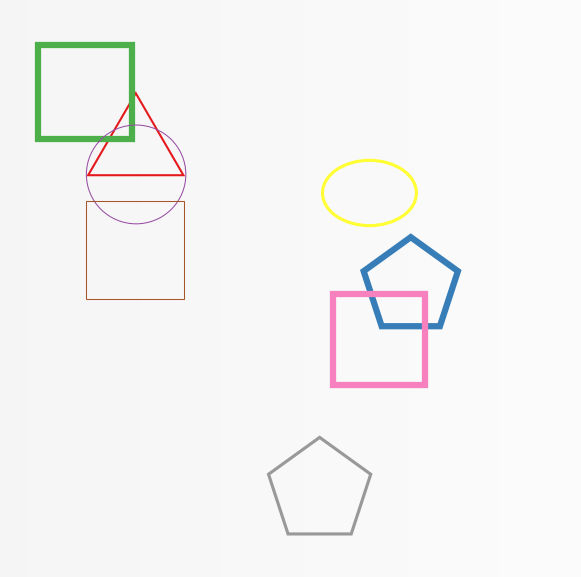[{"shape": "triangle", "thickness": 1, "radius": 0.47, "center": [0.234, 0.743]}, {"shape": "pentagon", "thickness": 3, "radius": 0.43, "center": [0.707, 0.503]}, {"shape": "square", "thickness": 3, "radius": 0.4, "center": [0.146, 0.84]}, {"shape": "circle", "thickness": 0.5, "radius": 0.43, "center": [0.234, 0.697]}, {"shape": "oval", "thickness": 1.5, "radius": 0.4, "center": [0.636, 0.665]}, {"shape": "square", "thickness": 0.5, "radius": 0.42, "center": [0.233, 0.566]}, {"shape": "square", "thickness": 3, "radius": 0.39, "center": [0.652, 0.411]}, {"shape": "pentagon", "thickness": 1.5, "radius": 0.46, "center": [0.55, 0.149]}]